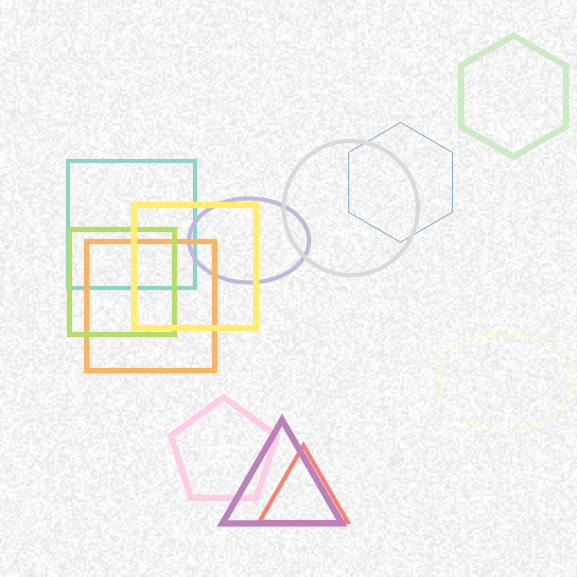[{"shape": "square", "thickness": 2, "radius": 0.55, "center": [0.227, 0.611]}, {"shape": "oval", "thickness": 0.5, "radius": 0.59, "center": [0.873, 0.338]}, {"shape": "oval", "thickness": 2, "radius": 0.52, "center": [0.431, 0.583]}, {"shape": "triangle", "thickness": 2, "radius": 0.44, "center": [0.525, 0.14]}, {"shape": "hexagon", "thickness": 0.5, "radius": 0.52, "center": [0.694, 0.683]}, {"shape": "square", "thickness": 2.5, "radius": 0.56, "center": [0.26, 0.47]}, {"shape": "square", "thickness": 2.5, "radius": 0.45, "center": [0.21, 0.511]}, {"shape": "pentagon", "thickness": 3, "radius": 0.48, "center": [0.387, 0.215]}, {"shape": "circle", "thickness": 2, "radius": 0.58, "center": [0.607, 0.639]}, {"shape": "triangle", "thickness": 3, "radius": 0.6, "center": [0.488, 0.153]}, {"shape": "hexagon", "thickness": 3, "radius": 0.52, "center": [0.889, 0.833]}, {"shape": "square", "thickness": 3, "radius": 0.53, "center": [0.337, 0.538]}]